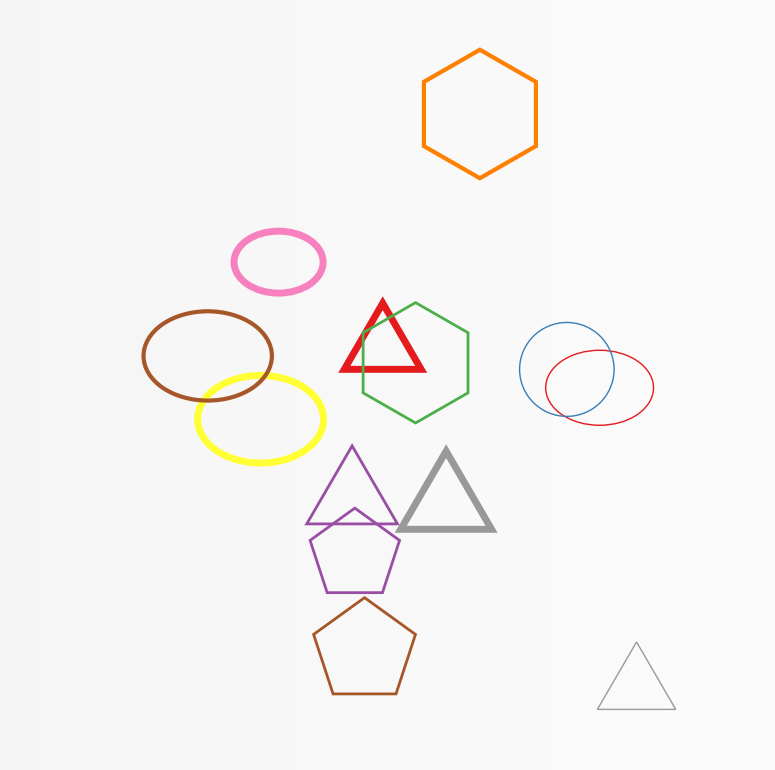[{"shape": "oval", "thickness": 0.5, "radius": 0.35, "center": [0.774, 0.496]}, {"shape": "triangle", "thickness": 2.5, "radius": 0.29, "center": [0.494, 0.549]}, {"shape": "circle", "thickness": 0.5, "radius": 0.3, "center": [0.731, 0.52]}, {"shape": "hexagon", "thickness": 1, "radius": 0.39, "center": [0.536, 0.529]}, {"shape": "pentagon", "thickness": 1, "radius": 0.3, "center": [0.458, 0.279]}, {"shape": "triangle", "thickness": 1, "radius": 0.34, "center": [0.454, 0.353]}, {"shape": "hexagon", "thickness": 1.5, "radius": 0.42, "center": [0.619, 0.852]}, {"shape": "oval", "thickness": 2.5, "radius": 0.41, "center": [0.336, 0.456]}, {"shape": "oval", "thickness": 1.5, "radius": 0.41, "center": [0.268, 0.538]}, {"shape": "pentagon", "thickness": 1, "radius": 0.35, "center": [0.47, 0.155]}, {"shape": "oval", "thickness": 2.5, "radius": 0.29, "center": [0.359, 0.66]}, {"shape": "triangle", "thickness": 0.5, "radius": 0.29, "center": [0.821, 0.108]}, {"shape": "triangle", "thickness": 2.5, "radius": 0.34, "center": [0.576, 0.346]}]